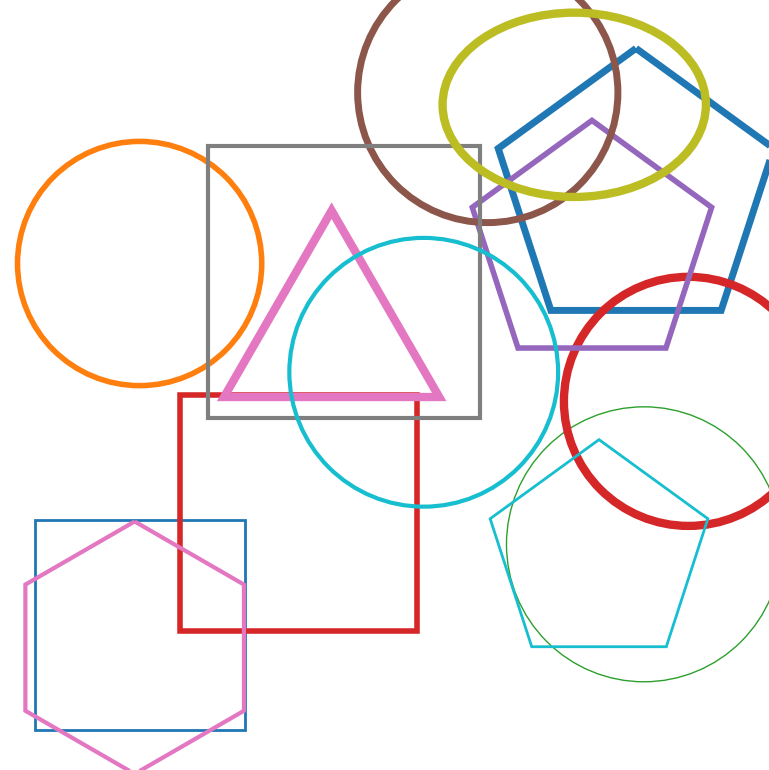[{"shape": "square", "thickness": 1, "radius": 0.68, "center": [0.182, 0.188]}, {"shape": "pentagon", "thickness": 2.5, "radius": 0.94, "center": [0.826, 0.749]}, {"shape": "circle", "thickness": 2, "radius": 0.79, "center": [0.181, 0.658]}, {"shape": "circle", "thickness": 0.5, "radius": 0.89, "center": [0.836, 0.293]}, {"shape": "circle", "thickness": 3, "radius": 0.81, "center": [0.894, 0.479]}, {"shape": "square", "thickness": 2, "radius": 0.77, "center": [0.388, 0.334]}, {"shape": "pentagon", "thickness": 2, "radius": 0.82, "center": [0.769, 0.68]}, {"shape": "circle", "thickness": 2.5, "radius": 0.85, "center": [0.633, 0.88]}, {"shape": "hexagon", "thickness": 1.5, "radius": 0.82, "center": [0.175, 0.159]}, {"shape": "triangle", "thickness": 3, "radius": 0.81, "center": [0.431, 0.565]}, {"shape": "square", "thickness": 1.5, "radius": 0.88, "center": [0.446, 0.633]}, {"shape": "oval", "thickness": 3, "radius": 0.85, "center": [0.746, 0.864]}, {"shape": "pentagon", "thickness": 1, "radius": 0.74, "center": [0.778, 0.28]}, {"shape": "circle", "thickness": 1.5, "radius": 0.87, "center": [0.55, 0.517]}]